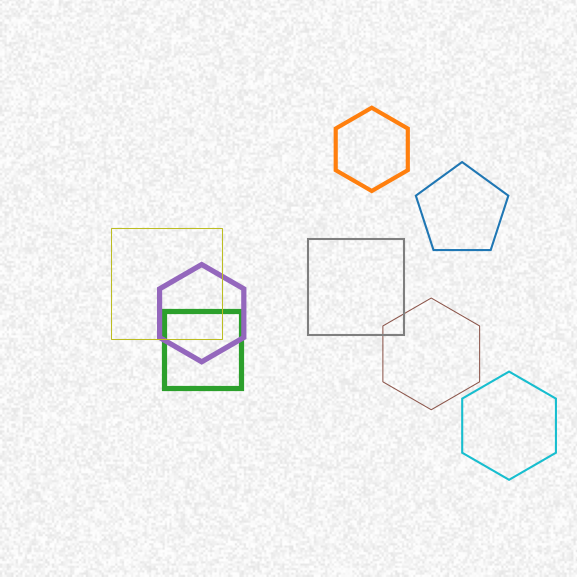[{"shape": "pentagon", "thickness": 1, "radius": 0.42, "center": [0.8, 0.634]}, {"shape": "hexagon", "thickness": 2, "radius": 0.36, "center": [0.644, 0.74]}, {"shape": "square", "thickness": 2.5, "radius": 0.33, "center": [0.35, 0.394]}, {"shape": "hexagon", "thickness": 2.5, "radius": 0.42, "center": [0.349, 0.457]}, {"shape": "hexagon", "thickness": 0.5, "radius": 0.48, "center": [0.747, 0.386]}, {"shape": "square", "thickness": 1, "radius": 0.42, "center": [0.617, 0.503]}, {"shape": "square", "thickness": 0.5, "radius": 0.48, "center": [0.288, 0.508]}, {"shape": "hexagon", "thickness": 1, "radius": 0.47, "center": [0.882, 0.262]}]